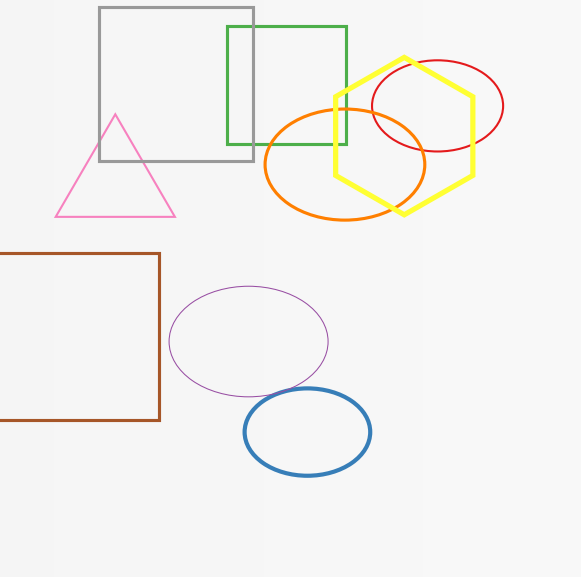[{"shape": "oval", "thickness": 1, "radius": 0.56, "center": [0.753, 0.816]}, {"shape": "oval", "thickness": 2, "radius": 0.54, "center": [0.529, 0.251]}, {"shape": "square", "thickness": 1.5, "radius": 0.51, "center": [0.493, 0.852]}, {"shape": "oval", "thickness": 0.5, "radius": 0.68, "center": [0.428, 0.408]}, {"shape": "oval", "thickness": 1.5, "radius": 0.69, "center": [0.593, 0.714]}, {"shape": "hexagon", "thickness": 2.5, "radius": 0.68, "center": [0.695, 0.763]}, {"shape": "square", "thickness": 1.5, "radius": 0.72, "center": [0.129, 0.417]}, {"shape": "triangle", "thickness": 1, "radius": 0.59, "center": [0.198, 0.683]}, {"shape": "square", "thickness": 1.5, "radius": 0.67, "center": [0.303, 0.854]}]